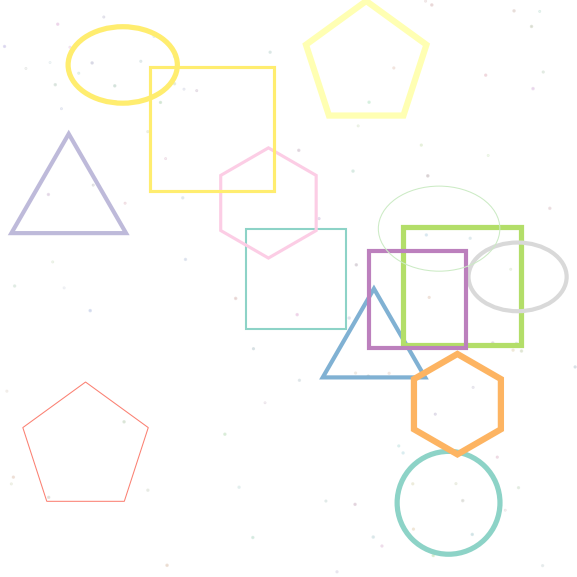[{"shape": "circle", "thickness": 2.5, "radius": 0.45, "center": [0.777, 0.128]}, {"shape": "square", "thickness": 1, "radius": 0.43, "center": [0.513, 0.516]}, {"shape": "pentagon", "thickness": 3, "radius": 0.55, "center": [0.634, 0.888]}, {"shape": "triangle", "thickness": 2, "radius": 0.57, "center": [0.119, 0.653]}, {"shape": "pentagon", "thickness": 0.5, "radius": 0.57, "center": [0.148, 0.223]}, {"shape": "triangle", "thickness": 2, "radius": 0.51, "center": [0.648, 0.397]}, {"shape": "hexagon", "thickness": 3, "radius": 0.43, "center": [0.792, 0.299]}, {"shape": "square", "thickness": 2.5, "radius": 0.51, "center": [0.8, 0.505]}, {"shape": "hexagon", "thickness": 1.5, "radius": 0.48, "center": [0.465, 0.648]}, {"shape": "oval", "thickness": 2, "radius": 0.42, "center": [0.896, 0.52]}, {"shape": "square", "thickness": 2, "radius": 0.42, "center": [0.723, 0.48]}, {"shape": "oval", "thickness": 0.5, "radius": 0.53, "center": [0.76, 0.603]}, {"shape": "square", "thickness": 1.5, "radius": 0.54, "center": [0.368, 0.776]}, {"shape": "oval", "thickness": 2.5, "radius": 0.47, "center": [0.213, 0.887]}]